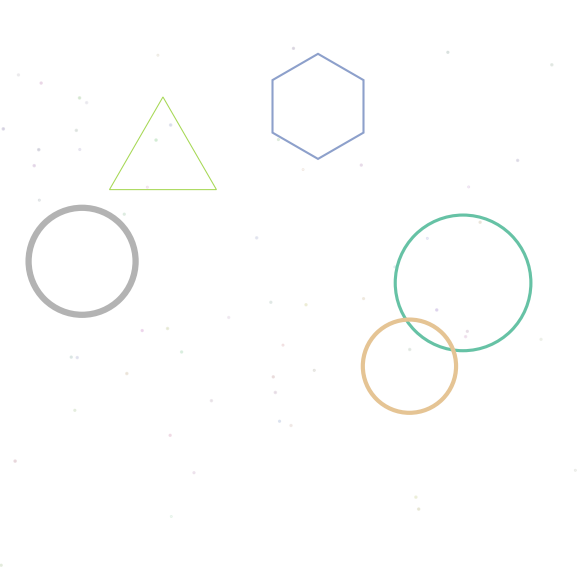[{"shape": "circle", "thickness": 1.5, "radius": 0.59, "center": [0.802, 0.509]}, {"shape": "hexagon", "thickness": 1, "radius": 0.45, "center": [0.551, 0.815]}, {"shape": "triangle", "thickness": 0.5, "radius": 0.53, "center": [0.282, 0.724]}, {"shape": "circle", "thickness": 2, "radius": 0.4, "center": [0.709, 0.365]}, {"shape": "circle", "thickness": 3, "radius": 0.46, "center": [0.142, 0.547]}]